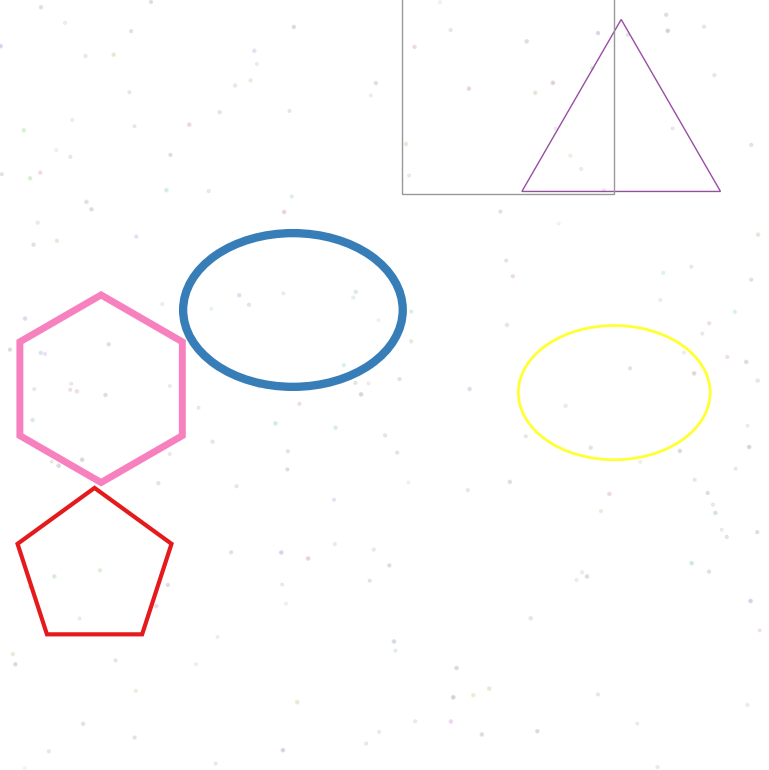[{"shape": "pentagon", "thickness": 1.5, "radius": 0.53, "center": [0.123, 0.261]}, {"shape": "oval", "thickness": 3, "radius": 0.71, "center": [0.38, 0.597]}, {"shape": "triangle", "thickness": 0.5, "radius": 0.74, "center": [0.807, 0.826]}, {"shape": "oval", "thickness": 1, "radius": 0.62, "center": [0.798, 0.49]}, {"shape": "hexagon", "thickness": 2.5, "radius": 0.61, "center": [0.131, 0.495]}, {"shape": "square", "thickness": 0.5, "radius": 0.69, "center": [0.66, 0.885]}]